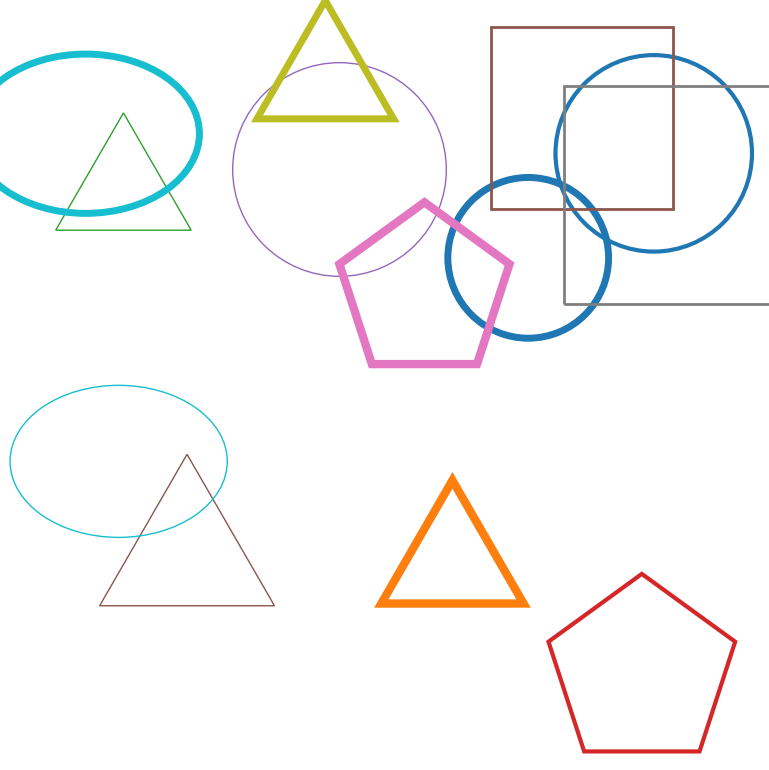[{"shape": "circle", "thickness": 2.5, "radius": 0.52, "center": [0.686, 0.665]}, {"shape": "circle", "thickness": 1.5, "radius": 0.64, "center": [0.849, 0.801]}, {"shape": "triangle", "thickness": 3, "radius": 0.53, "center": [0.588, 0.27]}, {"shape": "triangle", "thickness": 0.5, "radius": 0.51, "center": [0.16, 0.752]}, {"shape": "pentagon", "thickness": 1.5, "radius": 0.64, "center": [0.834, 0.127]}, {"shape": "circle", "thickness": 0.5, "radius": 0.69, "center": [0.441, 0.78]}, {"shape": "triangle", "thickness": 0.5, "radius": 0.66, "center": [0.243, 0.279]}, {"shape": "square", "thickness": 1, "radius": 0.59, "center": [0.756, 0.847]}, {"shape": "pentagon", "thickness": 3, "radius": 0.58, "center": [0.551, 0.621]}, {"shape": "square", "thickness": 1, "radius": 0.71, "center": [0.874, 0.747]}, {"shape": "triangle", "thickness": 2.5, "radius": 0.51, "center": [0.422, 0.897]}, {"shape": "oval", "thickness": 0.5, "radius": 0.71, "center": [0.154, 0.401]}, {"shape": "oval", "thickness": 2.5, "radius": 0.74, "center": [0.111, 0.826]}]